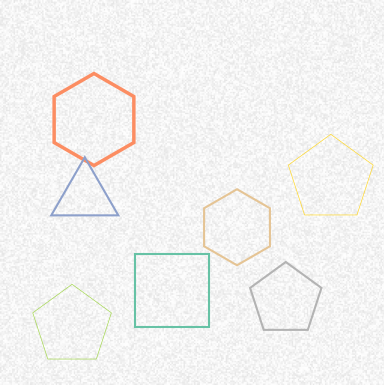[{"shape": "square", "thickness": 1.5, "radius": 0.47, "center": [0.447, 0.246]}, {"shape": "hexagon", "thickness": 2.5, "radius": 0.6, "center": [0.244, 0.69]}, {"shape": "triangle", "thickness": 1.5, "radius": 0.5, "center": [0.22, 0.491]}, {"shape": "pentagon", "thickness": 0.5, "radius": 0.54, "center": [0.187, 0.154]}, {"shape": "pentagon", "thickness": 0.5, "radius": 0.58, "center": [0.859, 0.535]}, {"shape": "hexagon", "thickness": 1.5, "radius": 0.49, "center": [0.616, 0.41]}, {"shape": "pentagon", "thickness": 1.5, "radius": 0.49, "center": [0.742, 0.222]}]